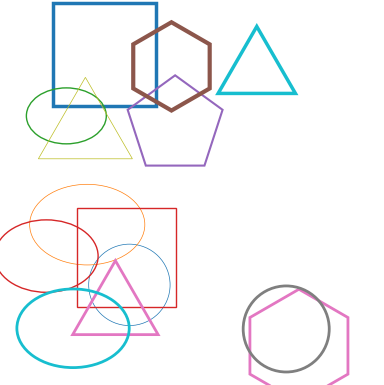[{"shape": "circle", "thickness": 0.5, "radius": 0.53, "center": [0.336, 0.26]}, {"shape": "square", "thickness": 2.5, "radius": 0.67, "center": [0.271, 0.859]}, {"shape": "oval", "thickness": 0.5, "radius": 0.75, "center": [0.227, 0.417]}, {"shape": "oval", "thickness": 1, "radius": 0.52, "center": [0.172, 0.699]}, {"shape": "square", "thickness": 1, "radius": 0.65, "center": [0.329, 0.331]}, {"shape": "oval", "thickness": 1, "radius": 0.67, "center": [0.12, 0.335]}, {"shape": "pentagon", "thickness": 1.5, "radius": 0.65, "center": [0.455, 0.675]}, {"shape": "hexagon", "thickness": 3, "radius": 0.57, "center": [0.445, 0.828]}, {"shape": "hexagon", "thickness": 2, "radius": 0.74, "center": [0.776, 0.102]}, {"shape": "triangle", "thickness": 2, "radius": 0.64, "center": [0.3, 0.195]}, {"shape": "circle", "thickness": 2, "radius": 0.56, "center": [0.743, 0.146]}, {"shape": "triangle", "thickness": 0.5, "radius": 0.71, "center": [0.222, 0.658]}, {"shape": "triangle", "thickness": 2.5, "radius": 0.58, "center": [0.667, 0.815]}, {"shape": "oval", "thickness": 2, "radius": 0.73, "center": [0.19, 0.147]}]